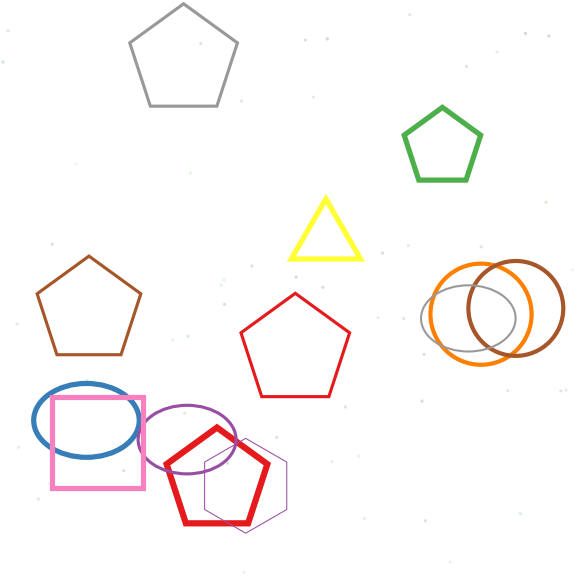[{"shape": "pentagon", "thickness": 3, "radius": 0.46, "center": [0.376, 0.167]}, {"shape": "pentagon", "thickness": 1.5, "radius": 0.49, "center": [0.511, 0.392]}, {"shape": "oval", "thickness": 2.5, "radius": 0.46, "center": [0.15, 0.271]}, {"shape": "pentagon", "thickness": 2.5, "radius": 0.35, "center": [0.766, 0.744]}, {"shape": "oval", "thickness": 1.5, "radius": 0.42, "center": [0.324, 0.238]}, {"shape": "hexagon", "thickness": 0.5, "radius": 0.41, "center": [0.425, 0.158]}, {"shape": "circle", "thickness": 2, "radius": 0.44, "center": [0.833, 0.455]}, {"shape": "triangle", "thickness": 2.5, "radius": 0.35, "center": [0.564, 0.585]}, {"shape": "pentagon", "thickness": 1.5, "radius": 0.47, "center": [0.154, 0.461]}, {"shape": "circle", "thickness": 2, "radius": 0.41, "center": [0.893, 0.465]}, {"shape": "square", "thickness": 2.5, "radius": 0.39, "center": [0.169, 0.233]}, {"shape": "oval", "thickness": 1, "radius": 0.41, "center": [0.811, 0.448]}, {"shape": "pentagon", "thickness": 1.5, "radius": 0.49, "center": [0.318, 0.895]}]